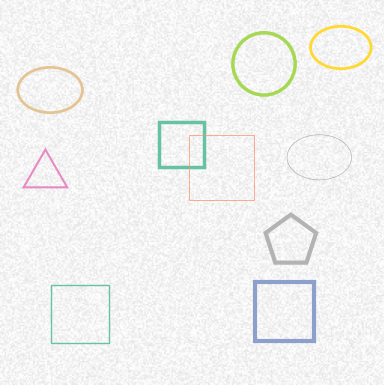[{"shape": "square", "thickness": 2.5, "radius": 0.29, "center": [0.471, 0.625]}, {"shape": "square", "thickness": 1, "radius": 0.38, "center": [0.207, 0.184]}, {"shape": "square", "thickness": 0.5, "radius": 0.42, "center": [0.576, 0.564]}, {"shape": "square", "thickness": 3, "radius": 0.38, "center": [0.74, 0.191]}, {"shape": "triangle", "thickness": 1.5, "radius": 0.33, "center": [0.118, 0.546]}, {"shape": "circle", "thickness": 2.5, "radius": 0.4, "center": [0.686, 0.834]}, {"shape": "oval", "thickness": 2, "radius": 0.39, "center": [0.885, 0.877]}, {"shape": "oval", "thickness": 2, "radius": 0.42, "center": [0.13, 0.766]}, {"shape": "oval", "thickness": 0.5, "radius": 0.42, "center": [0.829, 0.591]}, {"shape": "pentagon", "thickness": 3, "radius": 0.34, "center": [0.756, 0.374]}]